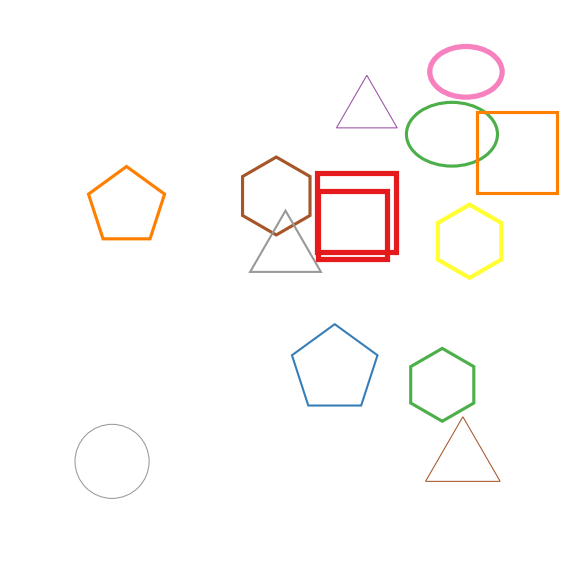[{"shape": "square", "thickness": 2.5, "radius": 0.3, "center": [0.61, 0.609]}, {"shape": "square", "thickness": 2.5, "radius": 0.34, "center": [0.618, 0.631]}, {"shape": "pentagon", "thickness": 1, "radius": 0.39, "center": [0.58, 0.36]}, {"shape": "oval", "thickness": 1.5, "radius": 0.39, "center": [0.783, 0.767]}, {"shape": "hexagon", "thickness": 1.5, "radius": 0.32, "center": [0.766, 0.333]}, {"shape": "triangle", "thickness": 0.5, "radius": 0.3, "center": [0.635, 0.808]}, {"shape": "pentagon", "thickness": 1.5, "radius": 0.35, "center": [0.219, 0.642]}, {"shape": "square", "thickness": 1.5, "radius": 0.35, "center": [0.895, 0.736]}, {"shape": "hexagon", "thickness": 2, "radius": 0.32, "center": [0.813, 0.581]}, {"shape": "hexagon", "thickness": 1.5, "radius": 0.34, "center": [0.478, 0.66]}, {"shape": "triangle", "thickness": 0.5, "radius": 0.37, "center": [0.801, 0.203]}, {"shape": "oval", "thickness": 2.5, "radius": 0.31, "center": [0.807, 0.875]}, {"shape": "circle", "thickness": 0.5, "radius": 0.32, "center": [0.194, 0.2]}, {"shape": "triangle", "thickness": 1, "radius": 0.35, "center": [0.494, 0.564]}]